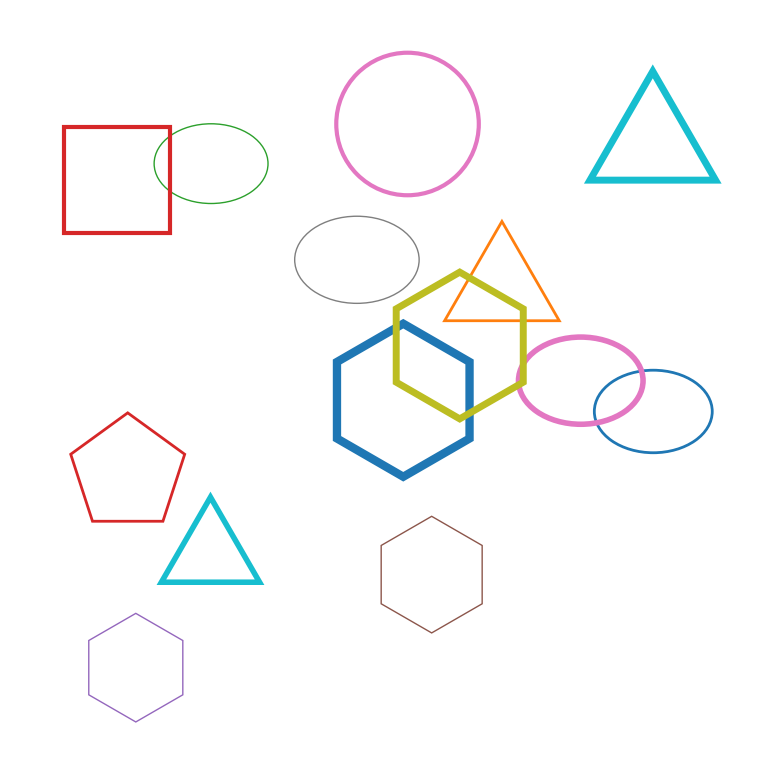[{"shape": "hexagon", "thickness": 3, "radius": 0.5, "center": [0.524, 0.48]}, {"shape": "oval", "thickness": 1, "radius": 0.38, "center": [0.848, 0.466]}, {"shape": "triangle", "thickness": 1, "radius": 0.43, "center": [0.652, 0.626]}, {"shape": "oval", "thickness": 0.5, "radius": 0.37, "center": [0.274, 0.787]}, {"shape": "square", "thickness": 1.5, "radius": 0.35, "center": [0.152, 0.766]}, {"shape": "pentagon", "thickness": 1, "radius": 0.39, "center": [0.166, 0.386]}, {"shape": "hexagon", "thickness": 0.5, "radius": 0.35, "center": [0.176, 0.133]}, {"shape": "hexagon", "thickness": 0.5, "radius": 0.38, "center": [0.561, 0.254]}, {"shape": "circle", "thickness": 1.5, "radius": 0.46, "center": [0.529, 0.839]}, {"shape": "oval", "thickness": 2, "radius": 0.4, "center": [0.754, 0.506]}, {"shape": "oval", "thickness": 0.5, "radius": 0.4, "center": [0.464, 0.663]}, {"shape": "hexagon", "thickness": 2.5, "radius": 0.48, "center": [0.597, 0.551]}, {"shape": "triangle", "thickness": 2, "radius": 0.37, "center": [0.273, 0.281]}, {"shape": "triangle", "thickness": 2.5, "radius": 0.47, "center": [0.848, 0.813]}]